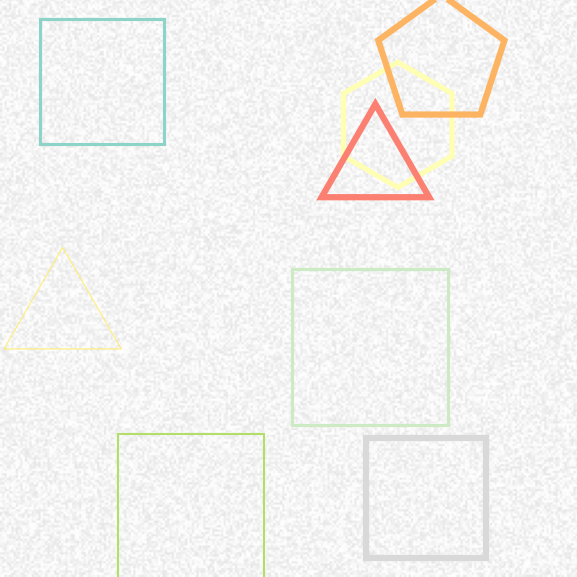[{"shape": "square", "thickness": 1.5, "radius": 0.54, "center": [0.177, 0.859]}, {"shape": "hexagon", "thickness": 2.5, "radius": 0.54, "center": [0.689, 0.783]}, {"shape": "triangle", "thickness": 3, "radius": 0.54, "center": [0.65, 0.711]}, {"shape": "pentagon", "thickness": 3, "radius": 0.57, "center": [0.764, 0.894]}, {"shape": "square", "thickness": 1, "radius": 0.63, "center": [0.331, 0.121]}, {"shape": "square", "thickness": 3, "radius": 0.52, "center": [0.738, 0.137]}, {"shape": "square", "thickness": 1.5, "radius": 0.67, "center": [0.641, 0.399]}, {"shape": "triangle", "thickness": 0.5, "radius": 0.59, "center": [0.108, 0.454]}]